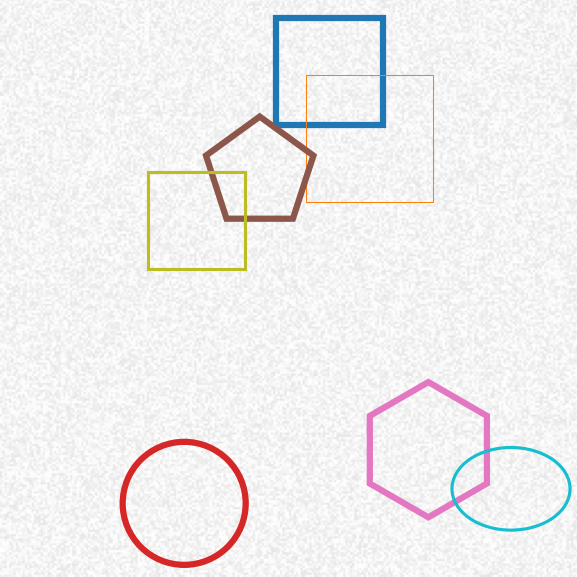[{"shape": "square", "thickness": 3, "radius": 0.46, "center": [0.57, 0.875]}, {"shape": "square", "thickness": 0.5, "radius": 0.55, "center": [0.64, 0.759]}, {"shape": "circle", "thickness": 3, "radius": 0.53, "center": [0.319, 0.128]}, {"shape": "pentagon", "thickness": 3, "radius": 0.49, "center": [0.45, 0.7]}, {"shape": "hexagon", "thickness": 3, "radius": 0.59, "center": [0.742, 0.22]}, {"shape": "square", "thickness": 1.5, "radius": 0.42, "center": [0.341, 0.618]}, {"shape": "oval", "thickness": 1.5, "radius": 0.51, "center": [0.885, 0.153]}]